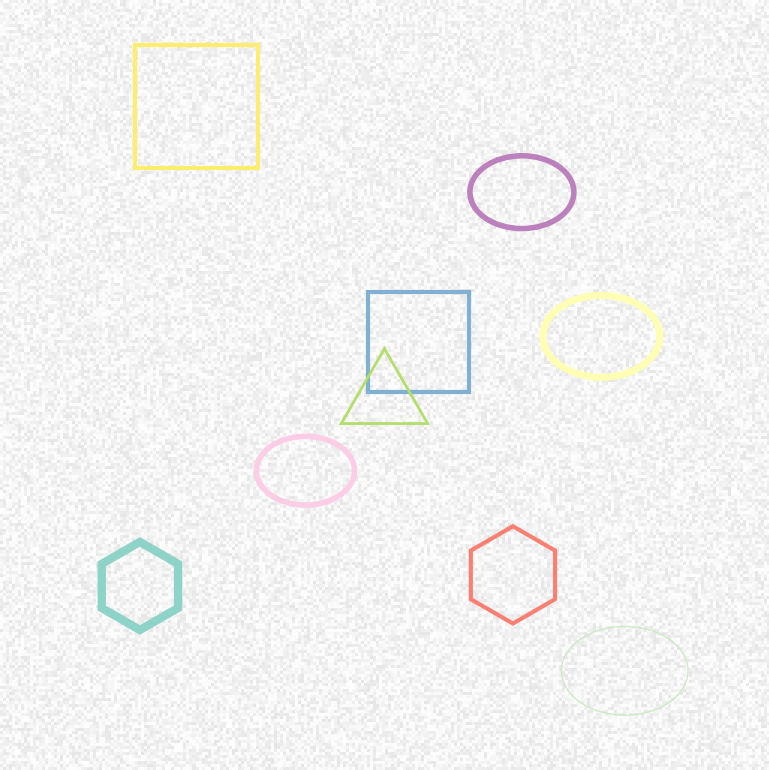[{"shape": "hexagon", "thickness": 3, "radius": 0.29, "center": [0.182, 0.239]}, {"shape": "oval", "thickness": 2.5, "radius": 0.38, "center": [0.781, 0.563]}, {"shape": "hexagon", "thickness": 1.5, "radius": 0.32, "center": [0.666, 0.253]}, {"shape": "square", "thickness": 1.5, "radius": 0.32, "center": [0.544, 0.556]}, {"shape": "triangle", "thickness": 1, "radius": 0.32, "center": [0.499, 0.482]}, {"shape": "oval", "thickness": 2, "radius": 0.32, "center": [0.397, 0.389]}, {"shape": "oval", "thickness": 2, "radius": 0.34, "center": [0.678, 0.75]}, {"shape": "oval", "thickness": 0.5, "radius": 0.41, "center": [0.811, 0.129]}, {"shape": "square", "thickness": 1.5, "radius": 0.4, "center": [0.255, 0.862]}]